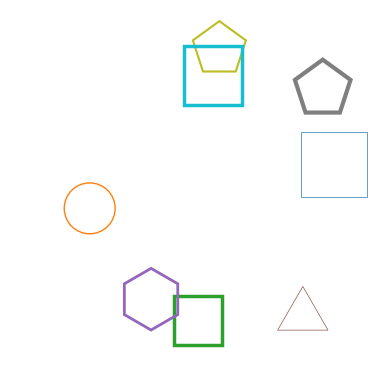[{"shape": "square", "thickness": 0.5, "radius": 0.43, "center": [0.867, 0.573]}, {"shape": "circle", "thickness": 1, "radius": 0.33, "center": [0.233, 0.459]}, {"shape": "square", "thickness": 2.5, "radius": 0.31, "center": [0.514, 0.167]}, {"shape": "hexagon", "thickness": 2, "radius": 0.4, "center": [0.392, 0.223]}, {"shape": "triangle", "thickness": 0.5, "radius": 0.38, "center": [0.787, 0.18]}, {"shape": "pentagon", "thickness": 3, "radius": 0.38, "center": [0.838, 0.769]}, {"shape": "pentagon", "thickness": 1.5, "radius": 0.36, "center": [0.57, 0.873]}, {"shape": "square", "thickness": 2.5, "radius": 0.38, "center": [0.553, 0.804]}]